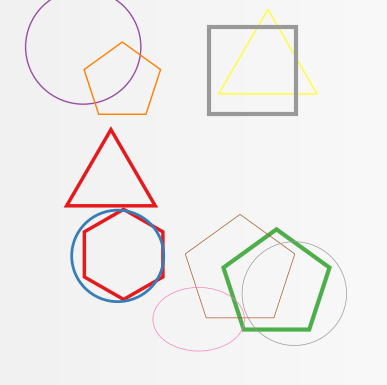[{"shape": "hexagon", "thickness": 2.5, "radius": 0.59, "center": [0.319, 0.339]}, {"shape": "triangle", "thickness": 2.5, "radius": 0.66, "center": [0.286, 0.531]}, {"shape": "circle", "thickness": 2, "radius": 0.59, "center": [0.304, 0.335]}, {"shape": "pentagon", "thickness": 3, "radius": 0.72, "center": [0.713, 0.26]}, {"shape": "circle", "thickness": 1, "radius": 0.74, "center": [0.215, 0.878]}, {"shape": "pentagon", "thickness": 1, "radius": 0.52, "center": [0.316, 0.787]}, {"shape": "triangle", "thickness": 1, "radius": 0.73, "center": [0.691, 0.829]}, {"shape": "pentagon", "thickness": 0.5, "radius": 0.74, "center": [0.619, 0.295]}, {"shape": "oval", "thickness": 0.5, "radius": 0.59, "center": [0.513, 0.171]}, {"shape": "square", "thickness": 3, "radius": 0.56, "center": [0.652, 0.817]}, {"shape": "circle", "thickness": 0.5, "radius": 0.67, "center": [0.76, 0.237]}]